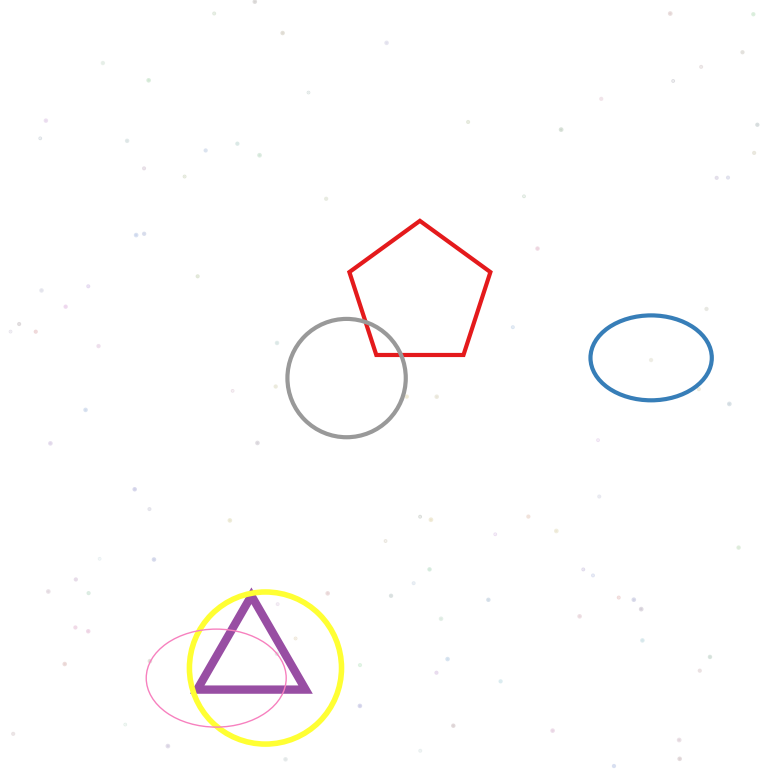[{"shape": "pentagon", "thickness": 1.5, "radius": 0.48, "center": [0.545, 0.617]}, {"shape": "oval", "thickness": 1.5, "radius": 0.39, "center": [0.846, 0.535]}, {"shape": "triangle", "thickness": 3, "radius": 0.41, "center": [0.327, 0.145]}, {"shape": "circle", "thickness": 2, "radius": 0.49, "center": [0.345, 0.132]}, {"shape": "oval", "thickness": 0.5, "radius": 0.45, "center": [0.281, 0.119]}, {"shape": "circle", "thickness": 1.5, "radius": 0.38, "center": [0.45, 0.509]}]